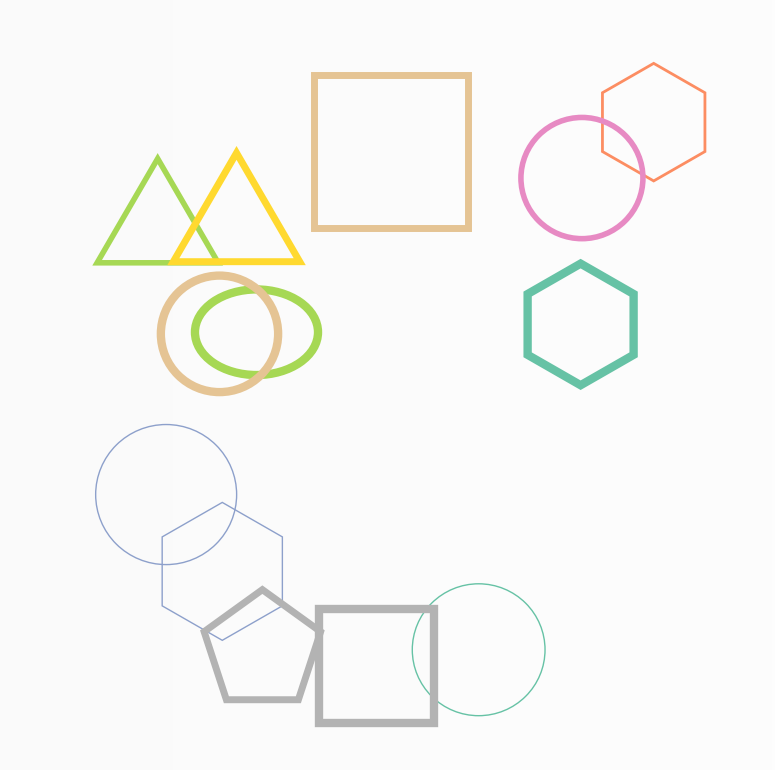[{"shape": "circle", "thickness": 0.5, "radius": 0.43, "center": [0.618, 0.156]}, {"shape": "hexagon", "thickness": 3, "radius": 0.39, "center": [0.749, 0.579]}, {"shape": "hexagon", "thickness": 1, "radius": 0.38, "center": [0.843, 0.841]}, {"shape": "hexagon", "thickness": 0.5, "radius": 0.45, "center": [0.287, 0.258]}, {"shape": "circle", "thickness": 0.5, "radius": 0.45, "center": [0.214, 0.358]}, {"shape": "circle", "thickness": 2, "radius": 0.39, "center": [0.751, 0.769]}, {"shape": "oval", "thickness": 3, "radius": 0.4, "center": [0.331, 0.569]}, {"shape": "triangle", "thickness": 2, "radius": 0.45, "center": [0.203, 0.704]}, {"shape": "triangle", "thickness": 2.5, "radius": 0.47, "center": [0.305, 0.707]}, {"shape": "square", "thickness": 2.5, "radius": 0.49, "center": [0.505, 0.803]}, {"shape": "circle", "thickness": 3, "radius": 0.38, "center": [0.283, 0.566]}, {"shape": "square", "thickness": 3, "radius": 0.37, "center": [0.486, 0.135]}, {"shape": "pentagon", "thickness": 2.5, "radius": 0.4, "center": [0.339, 0.155]}]